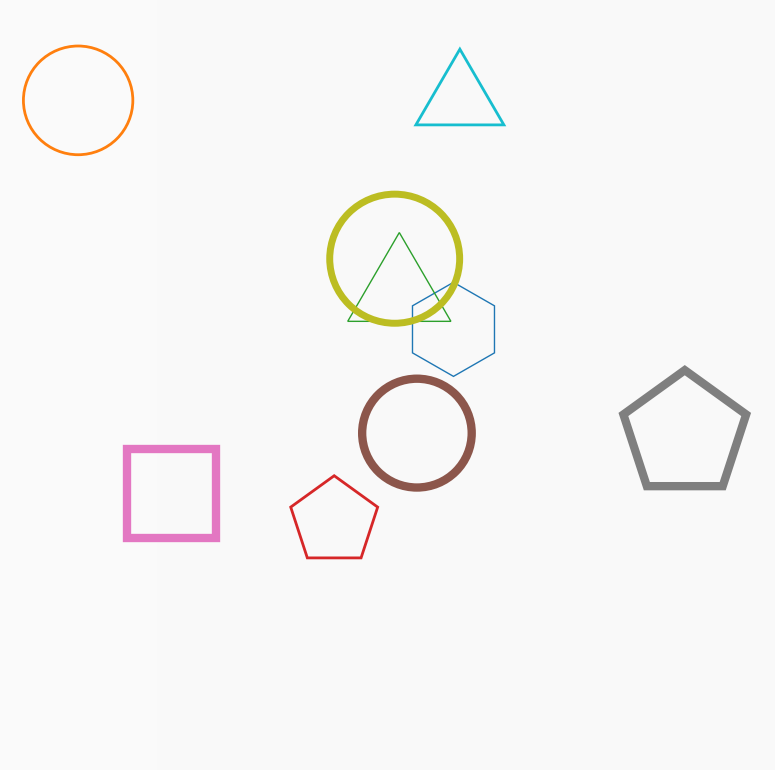[{"shape": "hexagon", "thickness": 0.5, "radius": 0.31, "center": [0.585, 0.572]}, {"shape": "circle", "thickness": 1, "radius": 0.35, "center": [0.101, 0.87]}, {"shape": "triangle", "thickness": 0.5, "radius": 0.38, "center": [0.515, 0.621]}, {"shape": "pentagon", "thickness": 1, "radius": 0.29, "center": [0.431, 0.323]}, {"shape": "circle", "thickness": 3, "radius": 0.35, "center": [0.538, 0.438]}, {"shape": "square", "thickness": 3, "radius": 0.29, "center": [0.221, 0.359]}, {"shape": "pentagon", "thickness": 3, "radius": 0.42, "center": [0.884, 0.436]}, {"shape": "circle", "thickness": 2.5, "radius": 0.42, "center": [0.509, 0.664]}, {"shape": "triangle", "thickness": 1, "radius": 0.33, "center": [0.593, 0.871]}]